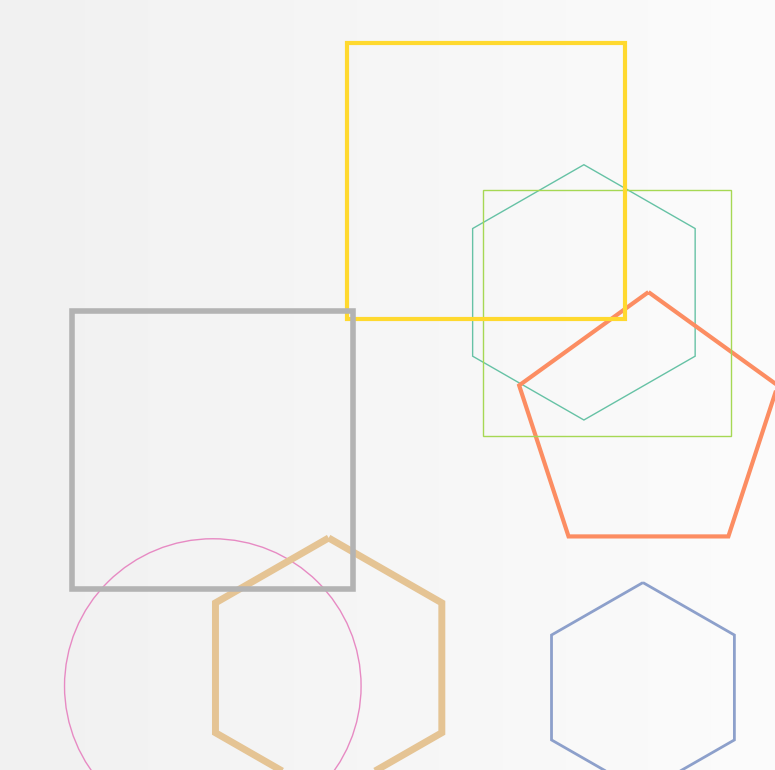[{"shape": "hexagon", "thickness": 0.5, "radius": 0.83, "center": [0.753, 0.62]}, {"shape": "pentagon", "thickness": 1.5, "radius": 0.88, "center": [0.837, 0.445]}, {"shape": "hexagon", "thickness": 1, "radius": 0.68, "center": [0.83, 0.107]}, {"shape": "circle", "thickness": 0.5, "radius": 0.96, "center": [0.275, 0.109]}, {"shape": "square", "thickness": 0.5, "radius": 0.8, "center": [0.783, 0.593]}, {"shape": "square", "thickness": 1.5, "radius": 0.9, "center": [0.628, 0.765]}, {"shape": "hexagon", "thickness": 2.5, "radius": 0.84, "center": [0.424, 0.133]}, {"shape": "square", "thickness": 2, "radius": 0.9, "center": [0.274, 0.416]}]